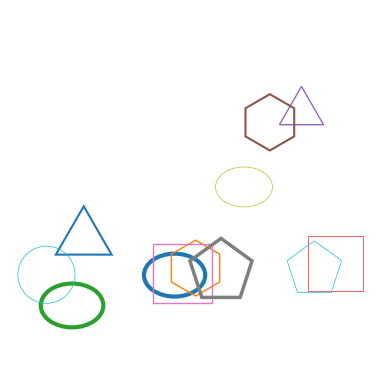[{"shape": "triangle", "thickness": 1.5, "radius": 0.42, "center": [0.218, 0.38]}, {"shape": "oval", "thickness": 3, "radius": 0.4, "center": [0.453, 0.285]}, {"shape": "hexagon", "thickness": 1, "radius": 0.36, "center": [0.508, 0.304]}, {"shape": "oval", "thickness": 3, "radius": 0.41, "center": [0.187, 0.207]}, {"shape": "square", "thickness": 0.5, "radius": 0.36, "center": [0.87, 0.315]}, {"shape": "triangle", "thickness": 1, "radius": 0.33, "center": [0.783, 0.709]}, {"shape": "hexagon", "thickness": 1.5, "radius": 0.37, "center": [0.701, 0.682]}, {"shape": "square", "thickness": 1, "radius": 0.38, "center": [0.474, 0.291]}, {"shape": "pentagon", "thickness": 2.5, "radius": 0.42, "center": [0.574, 0.296]}, {"shape": "oval", "thickness": 0.5, "radius": 0.37, "center": [0.634, 0.515]}, {"shape": "pentagon", "thickness": 0.5, "radius": 0.37, "center": [0.817, 0.3]}, {"shape": "circle", "thickness": 0.5, "radius": 0.37, "center": [0.121, 0.286]}]